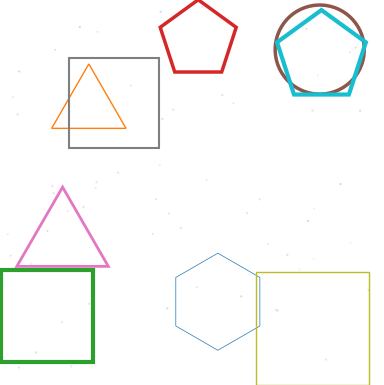[{"shape": "hexagon", "thickness": 0.5, "radius": 0.63, "center": [0.566, 0.216]}, {"shape": "triangle", "thickness": 1, "radius": 0.56, "center": [0.231, 0.722]}, {"shape": "square", "thickness": 3, "radius": 0.6, "center": [0.121, 0.179]}, {"shape": "pentagon", "thickness": 2.5, "radius": 0.52, "center": [0.515, 0.897]}, {"shape": "circle", "thickness": 2.5, "radius": 0.58, "center": [0.83, 0.871]}, {"shape": "triangle", "thickness": 2, "radius": 0.69, "center": [0.163, 0.377]}, {"shape": "square", "thickness": 1.5, "radius": 0.59, "center": [0.296, 0.732]}, {"shape": "square", "thickness": 1, "radius": 0.73, "center": [0.812, 0.147]}, {"shape": "pentagon", "thickness": 3, "radius": 0.61, "center": [0.835, 0.853]}]